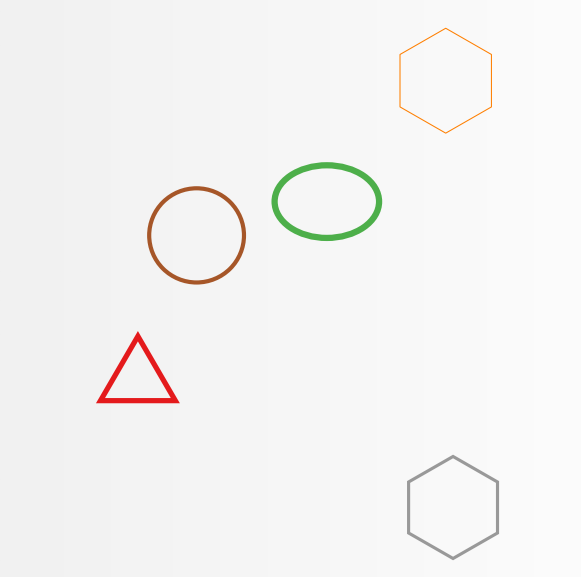[{"shape": "triangle", "thickness": 2.5, "radius": 0.37, "center": [0.237, 0.343]}, {"shape": "oval", "thickness": 3, "radius": 0.45, "center": [0.562, 0.65]}, {"shape": "hexagon", "thickness": 0.5, "radius": 0.45, "center": [0.767, 0.859]}, {"shape": "circle", "thickness": 2, "radius": 0.41, "center": [0.338, 0.592]}, {"shape": "hexagon", "thickness": 1.5, "radius": 0.44, "center": [0.779, 0.12]}]